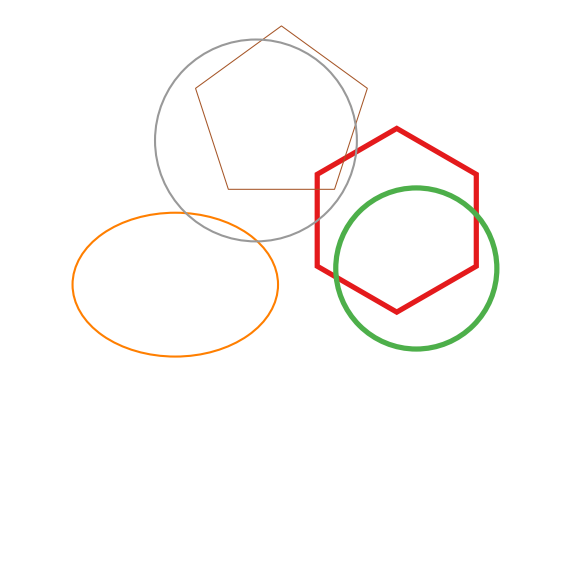[{"shape": "hexagon", "thickness": 2.5, "radius": 0.8, "center": [0.687, 0.618]}, {"shape": "circle", "thickness": 2.5, "radius": 0.7, "center": [0.721, 0.534]}, {"shape": "oval", "thickness": 1, "radius": 0.89, "center": [0.304, 0.506]}, {"shape": "pentagon", "thickness": 0.5, "radius": 0.78, "center": [0.487, 0.798]}, {"shape": "circle", "thickness": 1, "radius": 0.87, "center": [0.443, 0.756]}]